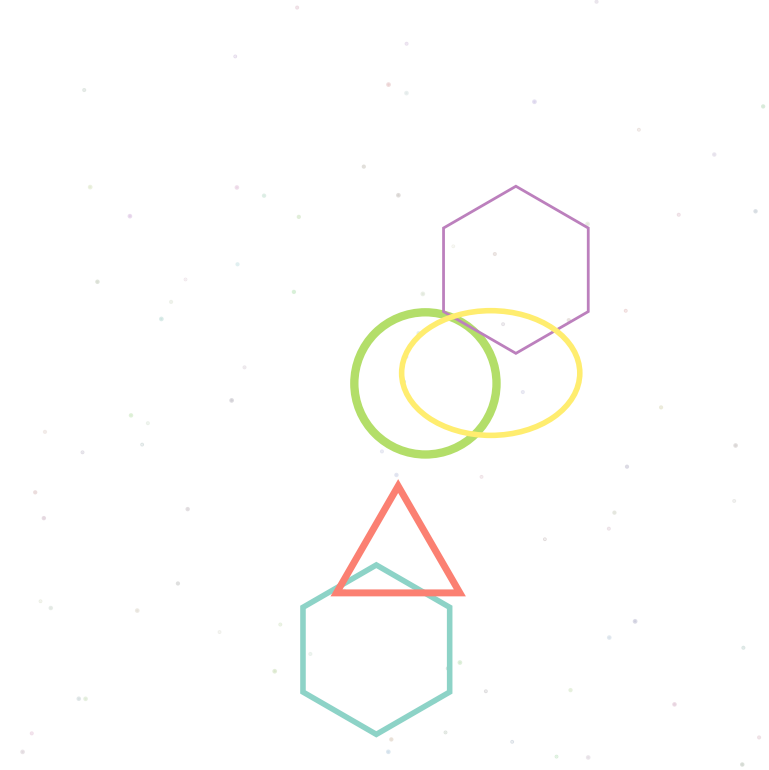[{"shape": "hexagon", "thickness": 2, "radius": 0.55, "center": [0.489, 0.156]}, {"shape": "triangle", "thickness": 2.5, "radius": 0.46, "center": [0.517, 0.276]}, {"shape": "circle", "thickness": 3, "radius": 0.46, "center": [0.553, 0.502]}, {"shape": "hexagon", "thickness": 1, "radius": 0.54, "center": [0.67, 0.65]}, {"shape": "oval", "thickness": 2, "radius": 0.58, "center": [0.637, 0.516]}]